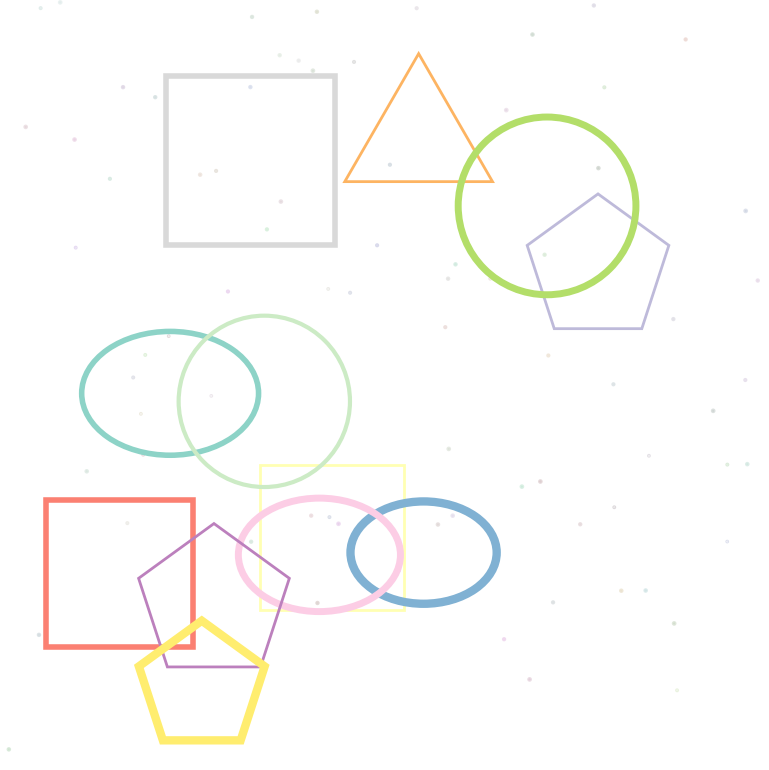[{"shape": "oval", "thickness": 2, "radius": 0.57, "center": [0.221, 0.489]}, {"shape": "square", "thickness": 1, "radius": 0.47, "center": [0.431, 0.302]}, {"shape": "pentagon", "thickness": 1, "radius": 0.48, "center": [0.777, 0.651]}, {"shape": "square", "thickness": 2, "radius": 0.48, "center": [0.155, 0.255]}, {"shape": "oval", "thickness": 3, "radius": 0.47, "center": [0.55, 0.282]}, {"shape": "triangle", "thickness": 1, "radius": 0.55, "center": [0.544, 0.82]}, {"shape": "circle", "thickness": 2.5, "radius": 0.58, "center": [0.71, 0.733]}, {"shape": "oval", "thickness": 2.5, "radius": 0.53, "center": [0.415, 0.279]}, {"shape": "square", "thickness": 2, "radius": 0.55, "center": [0.325, 0.792]}, {"shape": "pentagon", "thickness": 1, "radius": 0.51, "center": [0.278, 0.217]}, {"shape": "circle", "thickness": 1.5, "radius": 0.56, "center": [0.343, 0.479]}, {"shape": "pentagon", "thickness": 3, "radius": 0.43, "center": [0.262, 0.108]}]